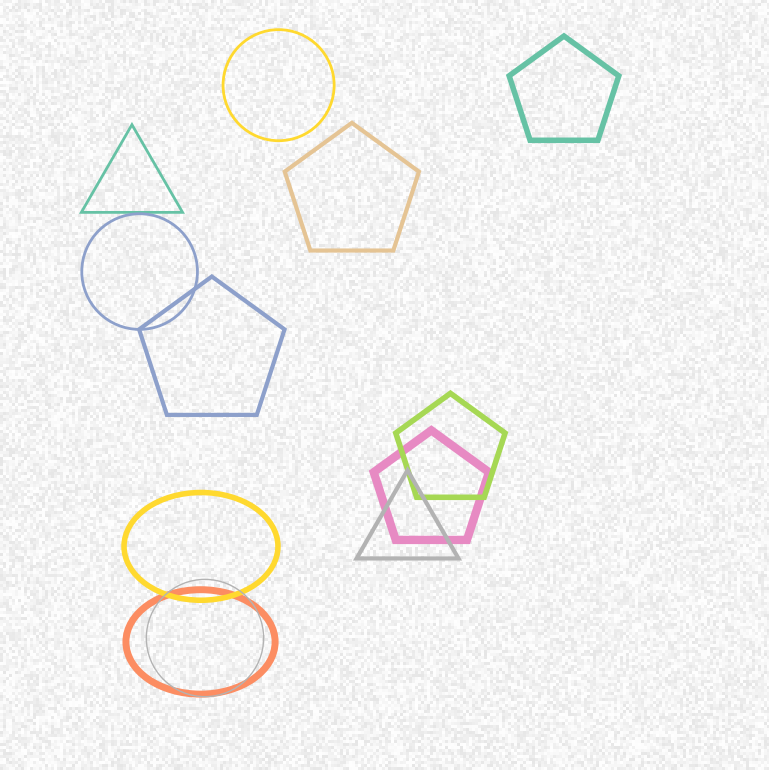[{"shape": "triangle", "thickness": 1, "radius": 0.38, "center": [0.171, 0.762]}, {"shape": "pentagon", "thickness": 2, "radius": 0.37, "center": [0.732, 0.878]}, {"shape": "oval", "thickness": 2.5, "radius": 0.48, "center": [0.26, 0.166]}, {"shape": "circle", "thickness": 1, "radius": 0.38, "center": [0.181, 0.647]}, {"shape": "pentagon", "thickness": 1.5, "radius": 0.5, "center": [0.275, 0.542]}, {"shape": "pentagon", "thickness": 3, "radius": 0.39, "center": [0.56, 0.362]}, {"shape": "pentagon", "thickness": 2, "radius": 0.37, "center": [0.585, 0.415]}, {"shape": "oval", "thickness": 2, "radius": 0.5, "center": [0.261, 0.29]}, {"shape": "circle", "thickness": 1, "radius": 0.36, "center": [0.362, 0.889]}, {"shape": "pentagon", "thickness": 1.5, "radius": 0.46, "center": [0.457, 0.749]}, {"shape": "circle", "thickness": 0.5, "radius": 0.38, "center": [0.266, 0.171]}, {"shape": "triangle", "thickness": 1.5, "radius": 0.38, "center": [0.529, 0.313]}]